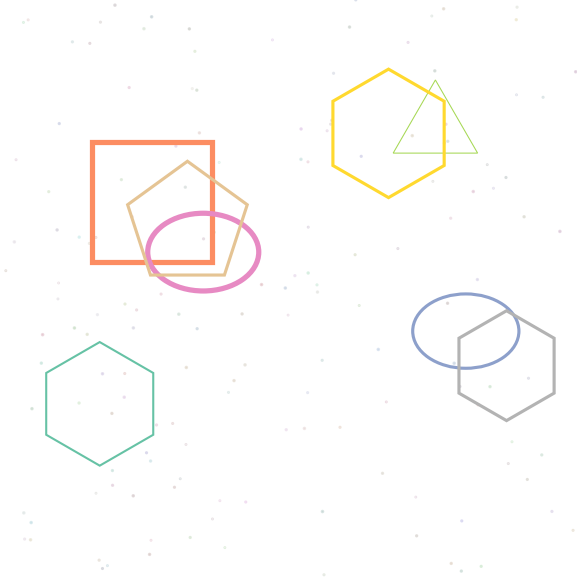[{"shape": "hexagon", "thickness": 1, "radius": 0.54, "center": [0.173, 0.3]}, {"shape": "square", "thickness": 2.5, "radius": 0.52, "center": [0.263, 0.65]}, {"shape": "oval", "thickness": 1.5, "radius": 0.46, "center": [0.807, 0.426]}, {"shape": "oval", "thickness": 2.5, "radius": 0.48, "center": [0.352, 0.563]}, {"shape": "triangle", "thickness": 0.5, "radius": 0.42, "center": [0.754, 0.776]}, {"shape": "hexagon", "thickness": 1.5, "radius": 0.56, "center": [0.673, 0.768]}, {"shape": "pentagon", "thickness": 1.5, "radius": 0.54, "center": [0.325, 0.611]}, {"shape": "hexagon", "thickness": 1.5, "radius": 0.48, "center": [0.877, 0.366]}]